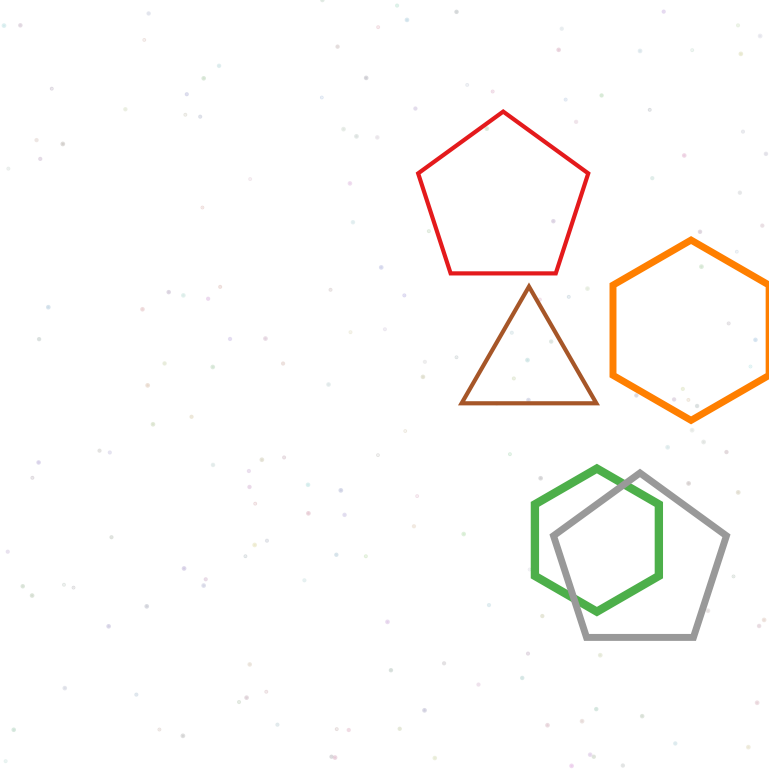[{"shape": "pentagon", "thickness": 1.5, "radius": 0.58, "center": [0.654, 0.739]}, {"shape": "hexagon", "thickness": 3, "radius": 0.46, "center": [0.775, 0.299]}, {"shape": "hexagon", "thickness": 2.5, "radius": 0.59, "center": [0.897, 0.571]}, {"shape": "triangle", "thickness": 1.5, "radius": 0.51, "center": [0.687, 0.527]}, {"shape": "pentagon", "thickness": 2.5, "radius": 0.59, "center": [0.831, 0.268]}]